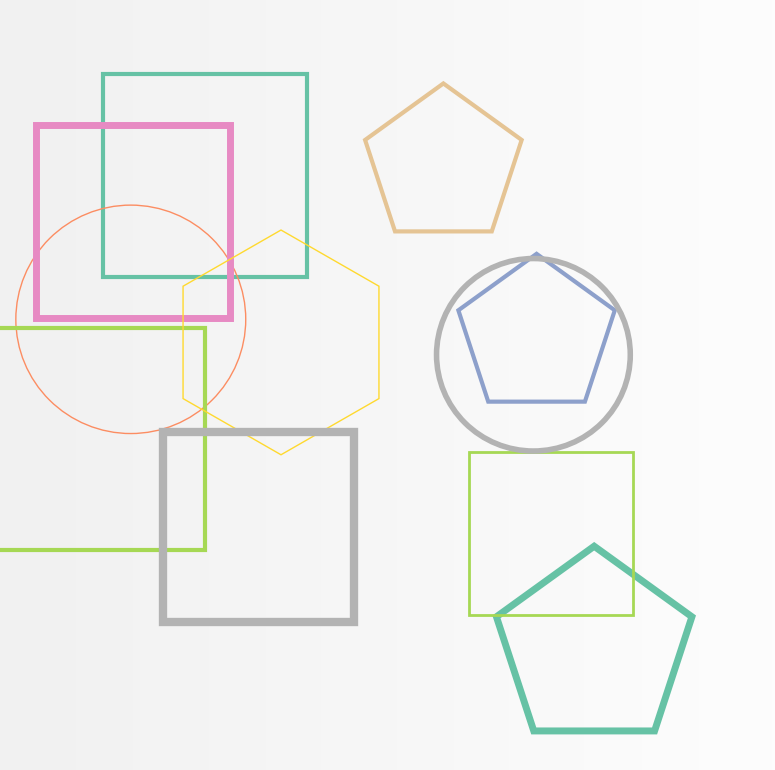[{"shape": "square", "thickness": 1.5, "radius": 0.66, "center": [0.264, 0.772]}, {"shape": "pentagon", "thickness": 2.5, "radius": 0.66, "center": [0.767, 0.158]}, {"shape": "circle", "thickness": 0.5, "radius": 0.74, "center": [0.169, 0.585]}, {"shape": "pentagon", "thickness": 1.5, "radius": 0.53, "center": [0.692, 0.564]}, {"shape": "square", "thickness": 2.5, "radius": 0.63, "center": [0.172, 0.712]}, {"shape": "square", "thickness": 1.5, "radius": 0.72, "center": [0.12, 0.43]}, {"shape": "square", "thickness": 1, "radius": 0.53, "center": [0.711, 0.307]}, {"shape": "hexagon", "thickness": 0.5, "radius": 0.73, "center": [0.363, 0.555]}, {"shape": "pentagon", "thickness": 1.5, "radius": 0.53, "center": [0.572, 0.785]}, {"shape": "square", "thickness": 3, "radius": 0.62, "center": [0.334, 0.316]}, {"shape": "circle", "thickness": 2, "radius": 0.62, "center": [0.688, 0.539]}]